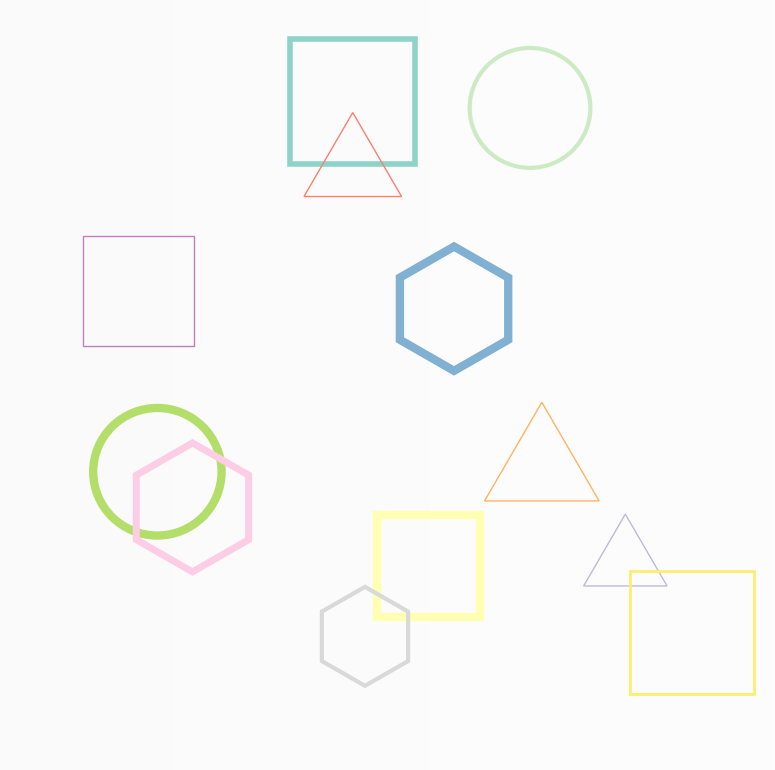[{"shape": "square", "thickness": 2, "radius": 0.4, "center": [0.455, 0.868]}, {"shape": "square", "thickness": 3, "radius": 0.33, "center": [0.553, 0.265]}, {"shape": "triangle", "thickness": 0.5, "radius": 0.31, "center": [0.807, 0.27]}, {"shape": "triangle", "thickness": 0.5, "radius": 0.36, "center": [0.455, 0.781]}, {"shape": "hexagon", "thickness": 3, "radius": 0.4, "center": [0.586, 0.599]}, {"shape": "triangle", "thickness": 0.5, "radius": 0.43, "center": [0.699, 0.392]}, {"shape": "circle", "thickness": 3, "radius": 0.41, "center": [0.203, 0.387]}, {"shape": "hexagon", "thickness": 2.5, "radius": 0.42, "center": [0.248, 0.341]}, {"shape": "hexagon", "thickness": 1.5, "radius": 0.32, "center": [0.471, 0.174]}, {"shape": "square", "thickness": 0.5, "radius": 0.36, "center": [0.179, 0.622]}, {"shape": "circle", "thickness": 1.5, "radius": 0.39, "center": [0.684, 0.86]}, {"shape": "square", "thickness": 1, "radius": 0.4, "center": [0.893, 0.178]}]